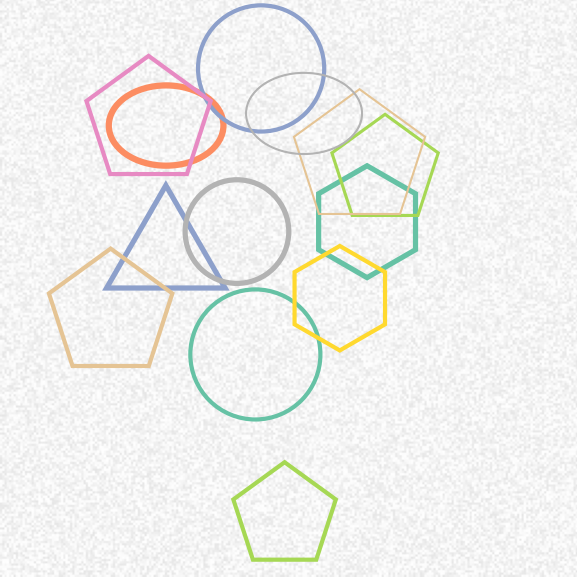[{"shape": "circle", "thickness": 2, "radius": 0.56, "center": [0.442, 0.385]}, {"shape": "hexagon", "thickness": 2.5, "radius": 0.48, "center": [0.636, 0.615]}, {"shape": "oval", "thickness": 3, "radius": 0.5, "center": [0.288, 0.782]}, {"shape": "triangle", "thickness": 2.5, "radius": 0.59, "center": [0.287, 0.56]}, {"shape": "circle", "thickness": 2, "radius": 0.55, "center": [0.452, 0.881]}, {"shape": "pentagon", "thickness": 2, "radius": 0.57, "center": [0.257, 0.789]}, {"shape": "pentagon", "thickness": 2, "radius": 0.47, "center": [0.493, 0.105]}, {"shape": "pentagon", "thickness": 1.5, "radius": 0.48, "center": [0.667, 0.704]}, {"shape": "hexagon", "thickness": 2, "radius": 0.45, "center": [0.588, 0.483]}, {"shape": "pentagon", "thickness": 2, "radius": 0.56, "center": [0.192, 0.456]}, {"shape": "pentagon", "thickness": 1, "radius": 0.6, "center": [0.623, 0.725]}, {"shape": "circle", "thickness": 2.5, "radius": 0.45, "center": [0.41, 0.598]}, {"shape": "oval", "thickness": 1, "radius": 0.5, "center": [0.527, 0.803]}]